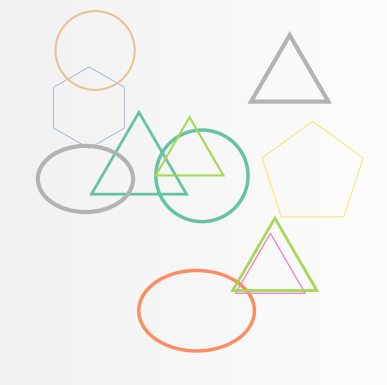[{"shape": "triangle", "thickness": 2, "radius": 0.71, "center": [0.359, 0.567]}, {"shape": "circle", "thickness": 2.5, "radius": 0.59, "center": [0.521, 0.543]}, {"shape": "oval", "thickness": 2.5, "radius": 0.75, "center": [0.507, 0.193]}, {"shape": "hexagon", "thickness": 0.5, "radius": 0.53, "center": [0.23, 0.72]}, {"shape": "triangle", "thickness": 1, "radius": 0.52, "center": [0.698, 0.29]}, {"shape": "triangle", "thickness": 2, "radius": 0.63, "center": [0.709, 0.308]}, {"shape": "triangle", "thickness": 1.5, "radius": 0.5, "center": [0.489, 0.595]}, {"shape": "pentagon", "thickness": 0.5, "radius": 0.69, "center": [0.807, 0.547]}, {"shape": "circle", "thickness": 1.5, "radius": 0.51, "center": [0.245, 0.869]}, {"shape": "oval", "thickness": 3, "radius": 0.61, "center": [0.221, 0.535]}, {"shape": "triangle", "thickness": 3, "radius": 0.58, "center": [0.748, 0.794]}]